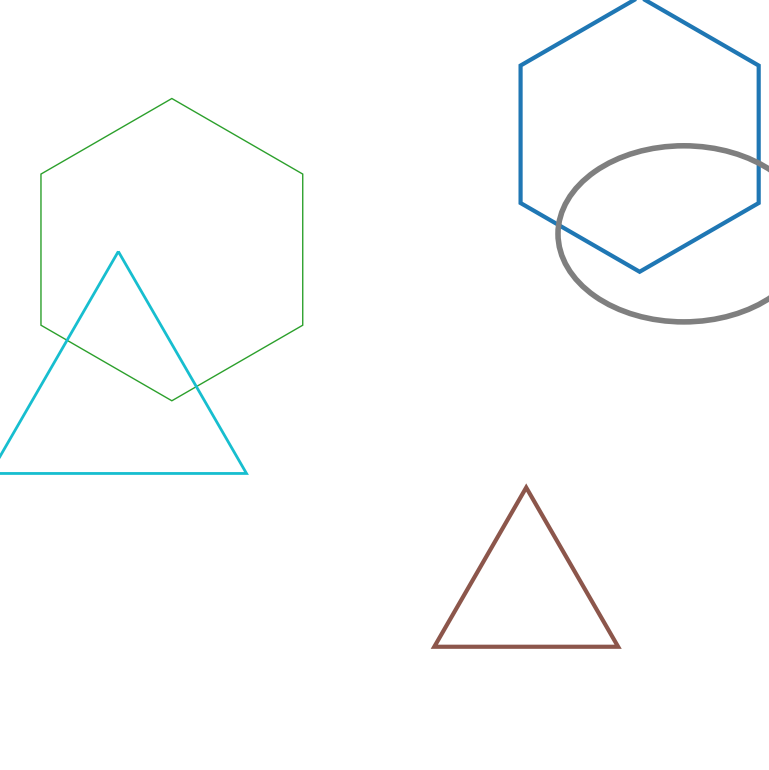[{"shape": "hexagon", "thickness": 1.5, "radius": 0.89, "center": [0.831, 0.826]}, {"shape": "hexagon", "thickness": 0.5, "radius": 0.98, "center": [0.223, 0.676]}, {"shape": "triangle", "thickness": 1.5, "radius": 0.69, "center": [0.683, 0.229]}, {"shape": "oval", "thickness": 2, "radius": 0.82, "center": [0.888, 0.696]}, {"shape": "triangle", "thickness": 1, "radius": 0.96, "center": [0.154, 0.481]}]